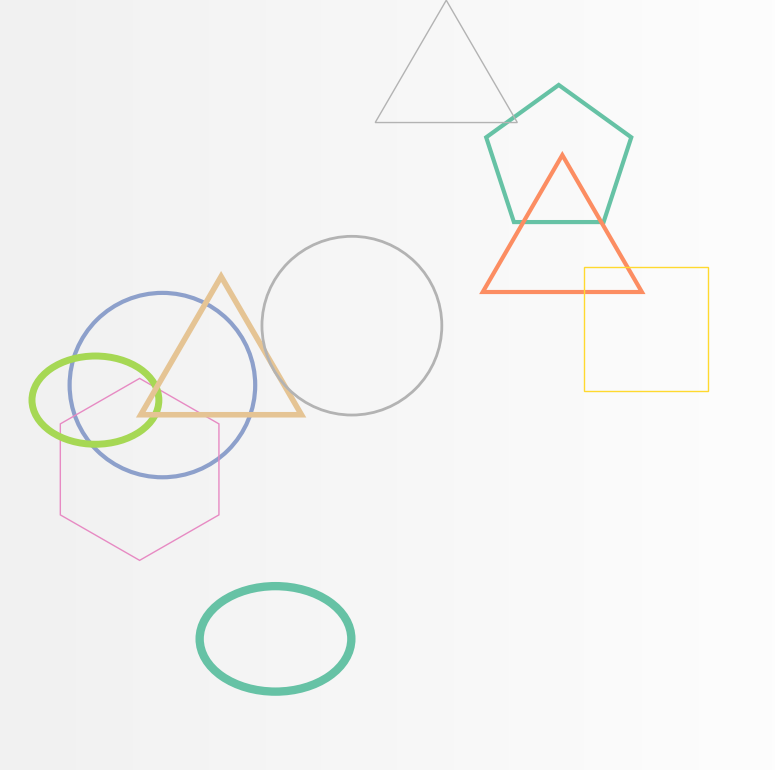[{"shape": "oval", "thickness": 3, "radius": 0.49, "center": [0.355, 0.17]}, {"shape": "pentagon", "thickness": 1.5, "radius": 0.49, "center": [0.721, 0.791]}, {"shape": "triangle", "thickness": 1.5, "radius": 0.59, "center": [0.726, 0.68]}, {"shape": "circle", "thickness": 1.5, "radius": 0.6, "center": [0.21, 0.5]}, {"shape": "hexagon", "thickness": 0.5, "radius": 0.59, "center": [0.18, 0.39]}, {"shape": "oval", "thickness": 2.5, "radius": 0.41, "center": [0.123, 0.48]}, {"shape": "square", "thickness": 0.5, "radius": 0.4, "center": [0.833, 0.573]}, {"shape": "triangle", "thickness": 2, "radius": 0.6, "center": [0.285, 0.521]}, {"shape": "circle", "thickness": 1, "radius": 0.58, "center": [0.454, 0.577]}, {"shape": "triangle", "thickness": 0.5, "radius": 0.53, "center": [0.576, 0.894]}]